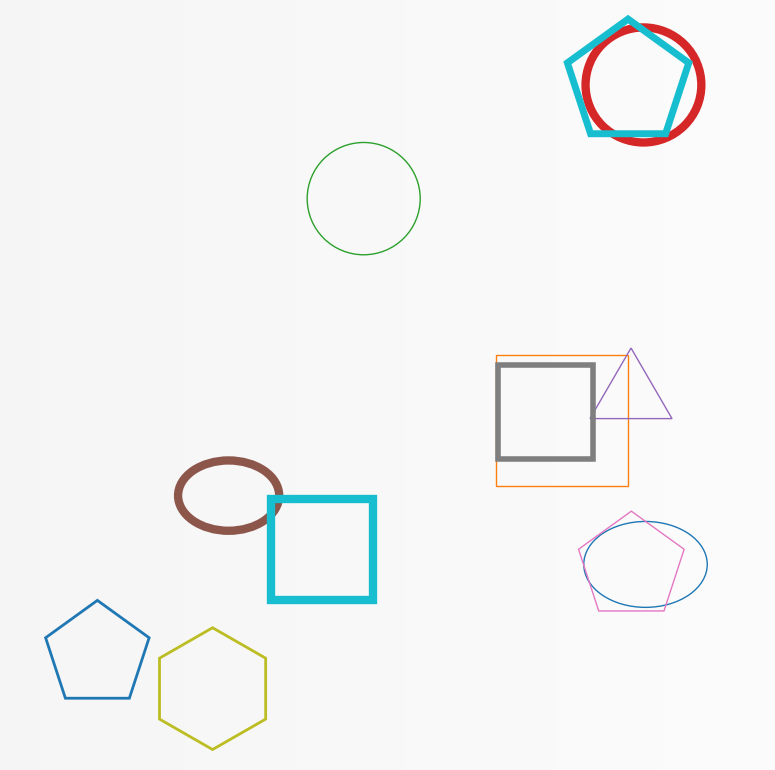[{"shape": "pentagon", "thickness": 1, "radius": 0.35, "center": [0.126, 0.15]}, {"shape": "oval", "thickness": 0.5, "radius": 0.4, "center": [0.833, 0.267]}, {"shape": "square", "thickness": 0.5, "radius": 0.43, "center": [0.725, 0.454]}, {"shape": "circle", "thickness": 0.5, "radius": 0.36, "center": [0.469, 0.742]}, {"shape": "circle", "thickness": 3, "radius": 0.37, "center": [0.83, 0.89]}, {"shape": "triangle", "thickness": 0.5, "radius": 0.31, "center": [0.814, 0.487]}, {"shape": "oval", "thickness": 3, "radius": 0.33, "center": [0.295, 0.356]}, {"shape": "pentagon", "thickness": 0.5, "radius": 0.36, "center": [0.815, 0.265]}, {"shape": "square", "thickness": 2, "radius": 0.31, "center": [0.704, 0.465]}, {"shape": "hexagon", "thickness": 1, "radius": 0.4, "center": [0.274, 0.106]}, {"shape": "square", "thickness": 3, "radius": 0.33, "center": [0.416, 0.286]}, {"shape": "pentagon", "thickness": 2.5, "radius": 0.41, "center": [0.81, 0.893]}]